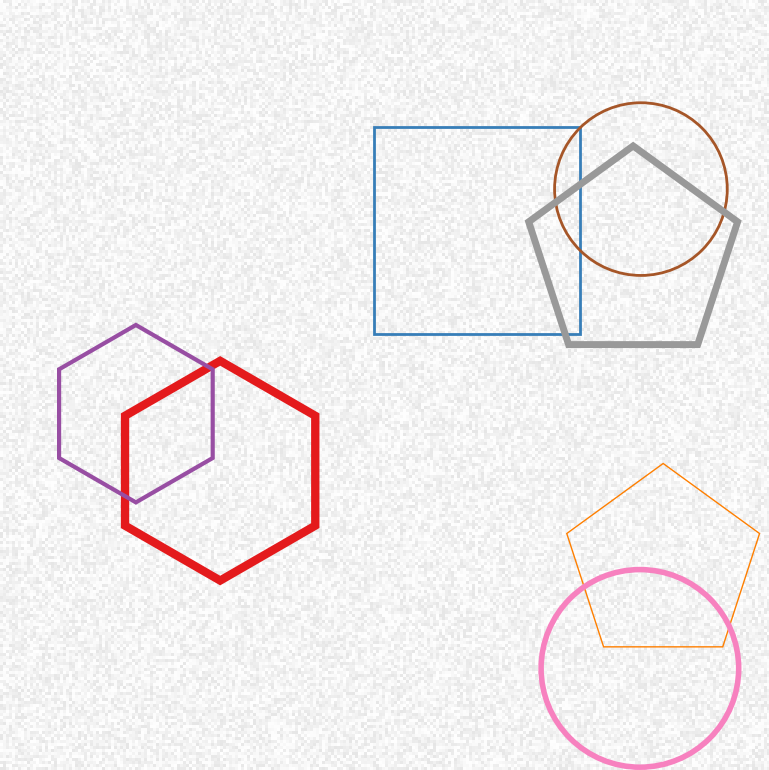[{"shape": "hexagon", "thickness": 3, "radius": 0.71, "center": [0.286, 0.389]}, {"shape": "square", "thickness": 1, "radius": 0.67, "center": [0.619, 0.701]}, {"shape": "hexagon", "thickness": 1.5, "radius": 0.58, "center": [0.176, 0.463]}, {"shape": "pentagon", "thickness": 0.5, "radius": 0.66, "center": [0.861, 0.266]}, {"shape": "circle", "thickness": 1, "radius": 0.56, "center": [0.832, 0.754]}, {"shape": "circle", "thickness": 2, "radius": 0.64, "center": [0.831, 0.132]}, {"shape": "pentagon", "thickness": 2.5, "radius": 0.71, "center": [0.822, 0.668]}]